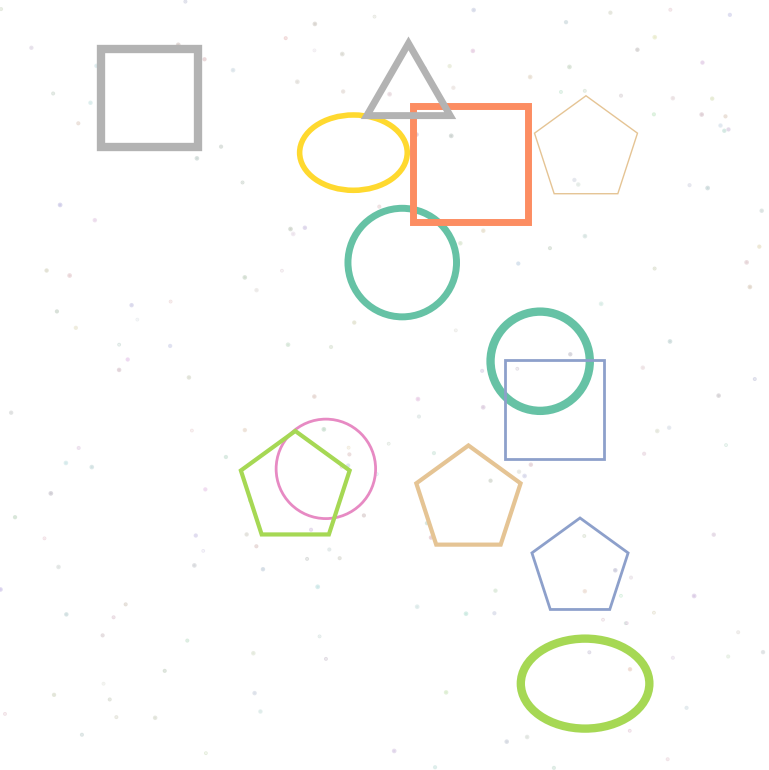[{"shape": "circle", "thickness": 2.5, "radius": 0.35, "center": [0.522, 0.659]}, {"shape": "circle", "thickness": 3, "radius": 0.32, "center": [0.702, 0.531]}, {"shape": "square", "thickness": 2.5, "radius": 0.38, "center": [0.611, 0.787]}, {"shape": "square", "thickness": 1, "radius": 0.32, "center": [0.72, 0.468]}, {"shape": "pentagon", "thickness": 1, "radius": 0.33, "center": [0.753, 0.262]}, {"shape": "circle", "thickness": 1, "radius": 0.32, "center": [0.423, 0.391]}, {"shape": "oval", "thickness": 3, "radius": 0.42, "center": [0.76, 0.112]}, {"shape": "pentagon", "thickness": 1.5, "radius": 0.37, "center": [0.383, 0.366]}, {"shape": "oval", "thickness": 2, "radius": 0.35, "center": [0.459, 0.802]}, {"shape": "pentagon", "thickness": 0.5, "radius": 0.35, "center": [0.761, 0.805]}, {"shape": "pentagon", "thickness": 1.5, "radius": 0.36, "center": [0.608, 0.35]}, {"shape": "square", "thickness": 3, "radius": 0.32, "center": [0.194, 0.873]}, {"shape": "triangle", "thickness": 2.5, "radius": 0.31, "center": [0.531, 0.881]}]